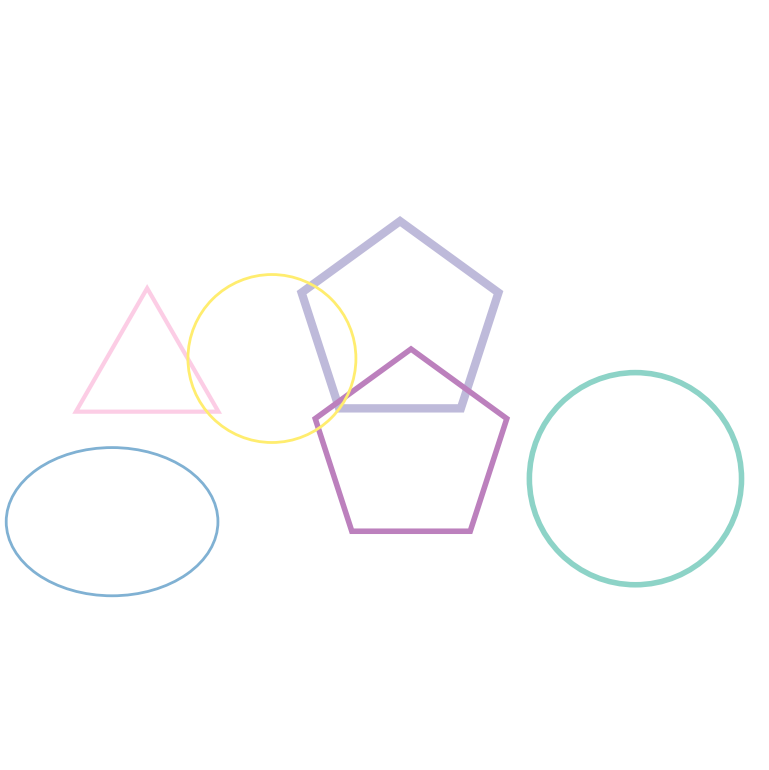[{"shape": "circle", "thickness": 2, "radius": 0.69, "center": [0.825, 0.378]}, {"shape": "pentagon", "thickness": 3, "radius": 0.67, "center": [0.52, 0.578]}, {"shape": "oval", "thickness": 1, "radius": 0.69, "center": [0.146, 0.322]}, {"shape": "triangle", "thickness": 1.5, "radius": 0.53, "center": [0.191, 0.519]}, {"shape": "pentagon", "thickness": 2, "radius": 0.65, "center": [0.534, 0.416]}, {"shape": "circle", "thickness": 1, "radius": 0.55, "center": [0.353, 0.534]}]